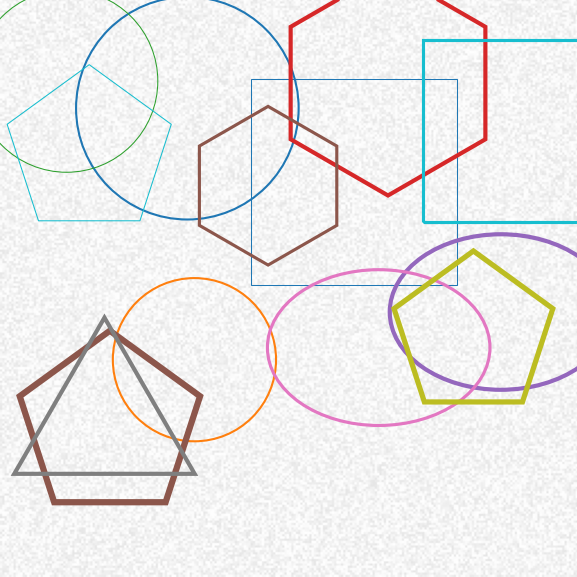[{"shape": "square", "thickness": 0.5, "radius": 0.89, "center": [0.613, 0.684]}, {"shape": "circle", "thickness": 1, "radius": 0.96, "center": [0.324, 0.812]}, {"shape": "circle", "thickness": 1, "radius": 0.71, "center": [0.337, 0.376]}, {"shape": "circle", "thickness": 0.5, "radius": 0.79, "center": [0.115, 0.859]}, {"shape": "hexagon", "thickness": 2, "radius": 0.97, "center": [0.672, 0.855]}, {"shape": "oval", "thickness": 2, "radius": 0.96, "center": [0.867, 0.459]}, {"shape": "hexagon", "thickness": 1.5, "radius": 0.69, "center": [0.464, 0.678]}, {"shape": "pentagon", "thickness": 3, "radius": 0.82, "center": [0.19, 0.262]}, {"shape": "oval", "thickness": 1.5, "radius": 0.96, "center": [0.656, 0.397]}, {"shape": "triangle", "thickness": 2, "radius": 0.9, "center": [0.181, 0.269]}, {"shape": "pentagon", "thickness": 2.5, "radius": 0.72, "center": [0.82, 0.42]}, {"shape": "square", "thickness": 1.5, "radius": 0.79, "center": [0.89, 0.772]}, {"shape": "pentagon", "thickness": 0.5, "radius": 0.75, "center": [0.154, 0.738]}]